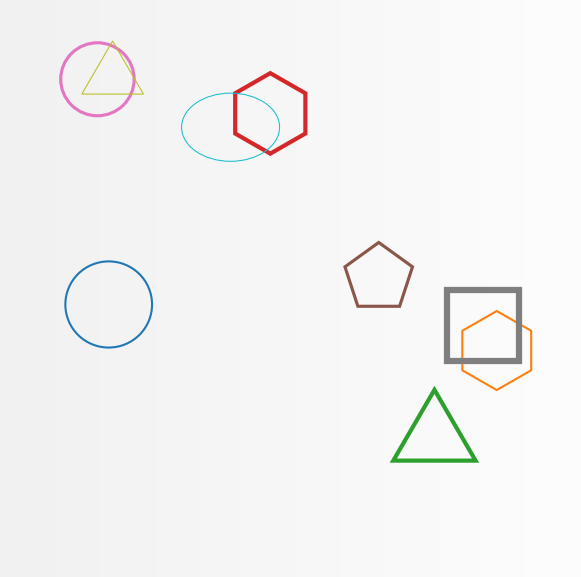[{"shape": "circle", "thickness": 1, "radius": 0.37, "center": [0.187, 0.472]}, {"shape": "hexagon", "thickness": 1, "radius": 0.34, "center": [0.855, 0.392]}, {"shape": "triangle", "thickness": 2, "radius": 0.41, "center": [0.747, 0.242]}, {"shape": "hexagon", "thickness": 2, "radius": 0.35, "center": [0.465, 0.803]}, {"shape": "pentagon", "thickness": 1.5, "radius": 0.31, "center": [0.652, 0.518]}, {"shape": "circle", "thickness": 1.5, "radius": 0.32, "center": [0.168, 0.862]}, {"shape": "square", "thickness": 3, "radius": 0.31, "center": [0.83, 0.436]}, {"shape": "triangle", "thickness": 0.5, "radius": 0.31, "center": [0.194, 0.867]}, {"shape": "oval", "thickness": 0.5, "radius": 0.42, "center": [0.397, 0.779]}]